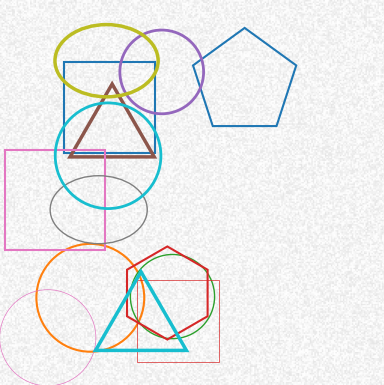[{"shape": "square", "thickness": 1.5, "radius": 0.59, "center": [0.284, 0.721]}, {"shape": "pentagon", "thickness": 1.5, "radius": 0.7, "center": [0.635, 0.787]}, {"shape": "circle", "thickness": 1.5, "radius": 0.7, "center": [0.235, 0.227]}, {"shape": "circle", "thickness": 1, "radius": 0.55, "center": [0.448, 0.23]}, {"shape": "square", "thickness": 0.5, "radius": 0.53, "center": [0.462, 0.167]}, {"shape": "hexagon", "thickness": 1.5, "radius": 0.6, "center": [0.435, 0.239]}, {"shape": "circle", "thickness": 2, "radius": 0.54, "center": [0.42, 0.813]}, {"shape": "triangle", "thickness": 2.5, "radius": 0.63, "center": [0.291, 0.656]}, {"shape": "square", "thickness": 1.5, "radius": 0.65, "center": [0.142, 0.48]}, {"shape": "circle", "thickness": 0.5, "radius": 0.62, "center": [0.124, 0.123]}, {"shape": "oval", "thickness": 1, "radius": 0.63, "center": [0.256, 0.455]}, {"shape": "oval", "thickness": 2.5, "radius": 0.67, "center": [0.277, 0.842]}, {"shape": "circle", "thickness": 2, "radius": 0.69, "center": [0.281, 0.595]}, {"shape": "triangle", "thickness": 2.5, "radius": 0.68, "center": [0.366, 0.158]}]